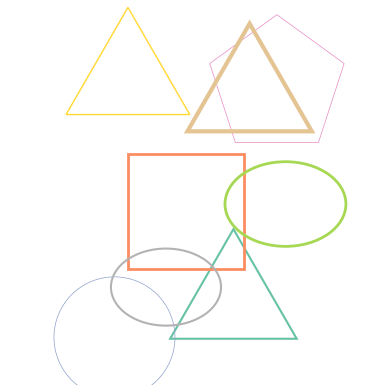[{"shape": "triangle", "thickness": 1.5, "radius": 0.95, "center": [0.606, 0.215]}, {"shape": "square", "thickness": 2, "radius": 0.75, "center": [0.483, 0.45]}, {"shape": "circle", "thickness": 0.5, "radius": 0.79, "center": [0.297, 0.124]}, {"shape": "pentagon", "thickness": 0.5, "radius": 0.92, "center": [0.719, 0.778]}, {"shape": "oval", "thickness": 2, "radius": 0.79, "center": [0.741, 0.47]}, {"shape": "triangle", "thickness": 1, "radius": 0.93, "center": [0.332, 0.795]}, {"shape": "triangle", "thickness": 3, "radius": 0.93, "center": [0.648, 0.752]}, {"shape": "oval", "thickness": 1.5, "radius": 0.71, "center": [0.431, 0.254]}]